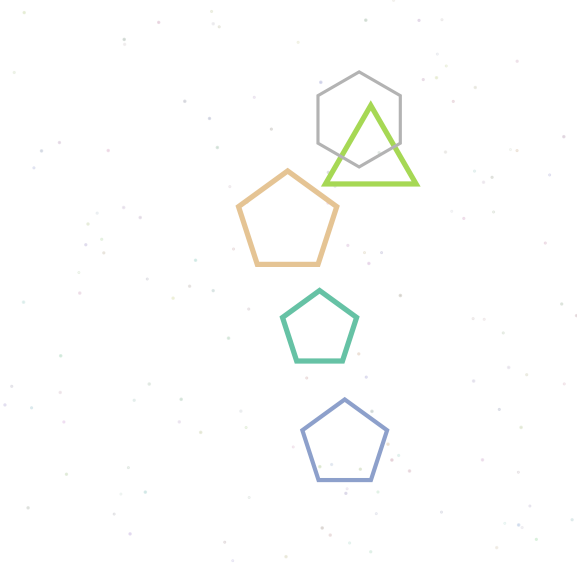[{"shape": "pentagon", "thickness": 2.5, "radius": 0.34, "center": [0.553, 0.429]}, {"shape": "pentagon", "thickness": 2, "radius": 0.39, "center": [0.597, 0.23]}, {"shape": "triangle", "thickness": 2.5, "radius": 0.45, "center": [0.642, 0.726]}, {"shape": "pentagon", "thickness": 2.5, "radius": 0.45, "center": [0.498, 0.614]}, {"shape": "hexagon", "thickness": 1.5, "radius": 0.41, "center": [0.622, 0.792]}]